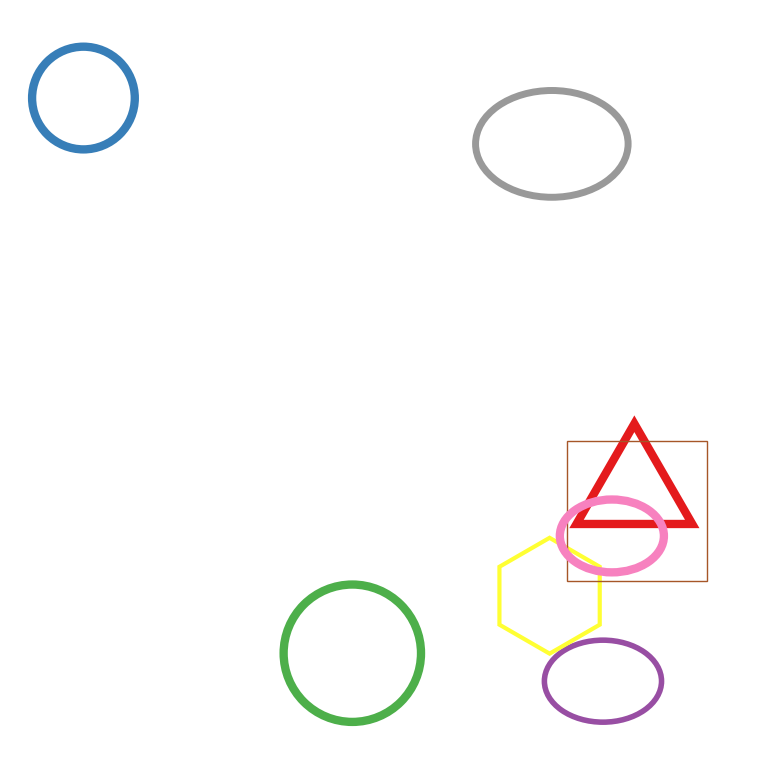[{"shape": "triangle", "thickness": 3, "radius": 0.43, "center": [0.824, 0.363]}, {"shape": "circle", "thickness": 3, "radius": 0.33, "center": [0.108, 0.873]}, {"shape": "circle", "thickness": 3, "radius": 0.45, "center": [0.458, 0.152]}, {"shape": "oval", "thickness": 2, "radius": 0.38, "center": [0.783, 0.115]}, {"shape": "hexagon", "thickness": 1.5, "radius": 0.38, "center": [0.714, 0.226]}, {"shape": "square", "thickness": 0.5, "radius": 0.45, "center": [0.827, 0.336]}, {"shape": "oval", "thickness": 3, "radius": 0.34, "center": [0.795, 0.304]}, {"shape": "oval", "thickness": 2.5, "radius": 0.5, "center": [0.717, 0.813]}]